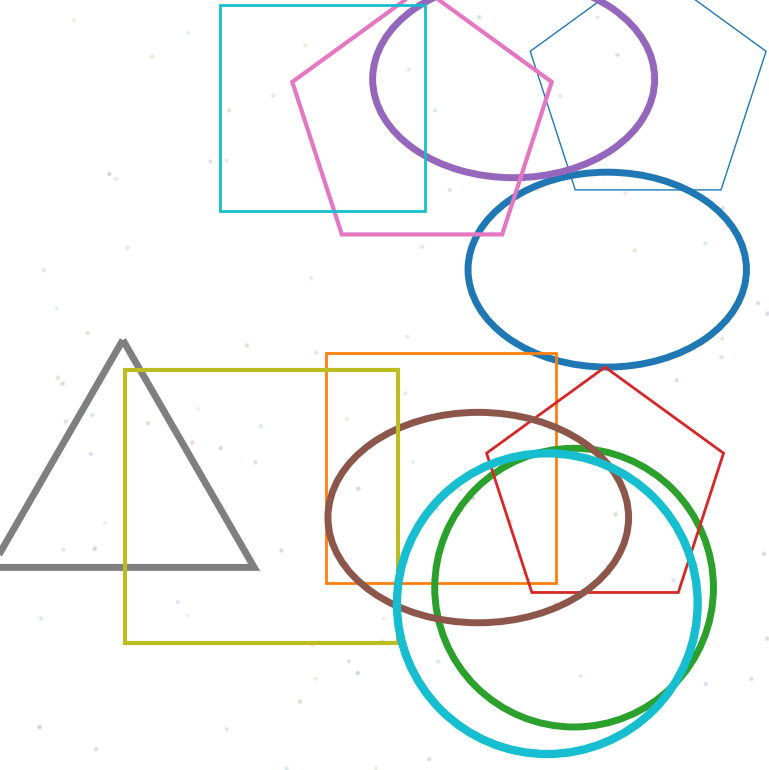[{"shape": "pentagon", "thickness": 0.5, "radius": 0.81, "center": [0.842, 0.884]}, {"shape": "oval", "thickness": 2.5, "radius": 0.9, "center": [0.789, 0.65]}, {"shape": "square", "thickness": 1, "radius": 0.75, "center": [0.573, 0.392]}, {"shape": "circle", "thickness": 2.5, "radius": 0.9, "center": [0.746, 0.237]}, {"shape": "pentagon", "thickness": 1, "radius": 0.81, "center": [0.786, 0.361]}, {"shape": "oval", "thickness": 2.5, "radius": 0.92, "center": [0.667, 0.897]}, {"shape": "oval", "thickness": 2.5, "radius": 0.98, "center": [0.621, 0.328]}, {"shape": "pentagon", "thickness": 1.5, "radius": 0.89, "center": [0.548, 0.839]}, {"shape": "triangle", "thickness": 2.5, "radius": 0.98, "center": [0.16, 0.362]}, {"shape": "square", "thickness": 1.5, "radius": 0.89, "center": [0.339, 0.342]}, {"shape": "square", "thickness": 1, "radius": 0.67, "center": [0.419, 0.86]}, {"shape": "circle", "thickness": 3, "radius": 0.98, "center": [0.711, 0.216]}]